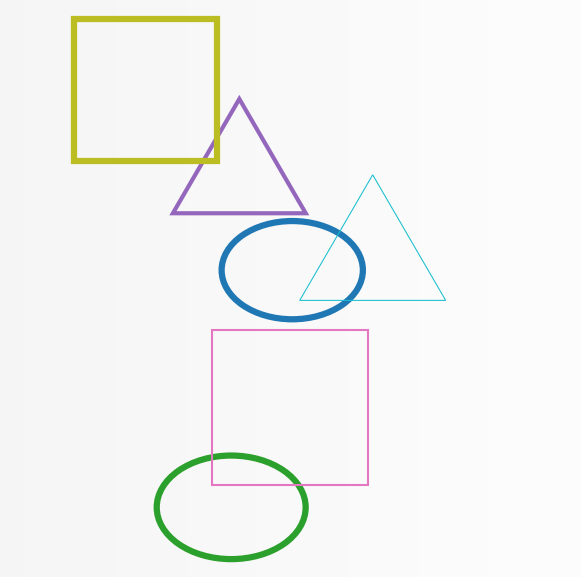[{"shape": "oval", "thickness": 3, "radius": 0.61, "center": [0.503, 0.531]}, {"shape": "oval", "thickness": 3, "radius": 0.64, "center": [0.398, 0.121]}, {"shape": "triangle", "thickness": 2, "radius": 0.66, "center": [0.412, 0.696]}, {"shape": "square", "thickness": 1, "radius": 0.67, "center": [0.499, 0.293]}, {"shape": "square", "thickness": 3, "radius": 0.61, "center": [0.251, 0.843]}, {"shape": "triangle", "thickness": 0.5, "radius": 0.72, "center": [0.641, 0.551]}]